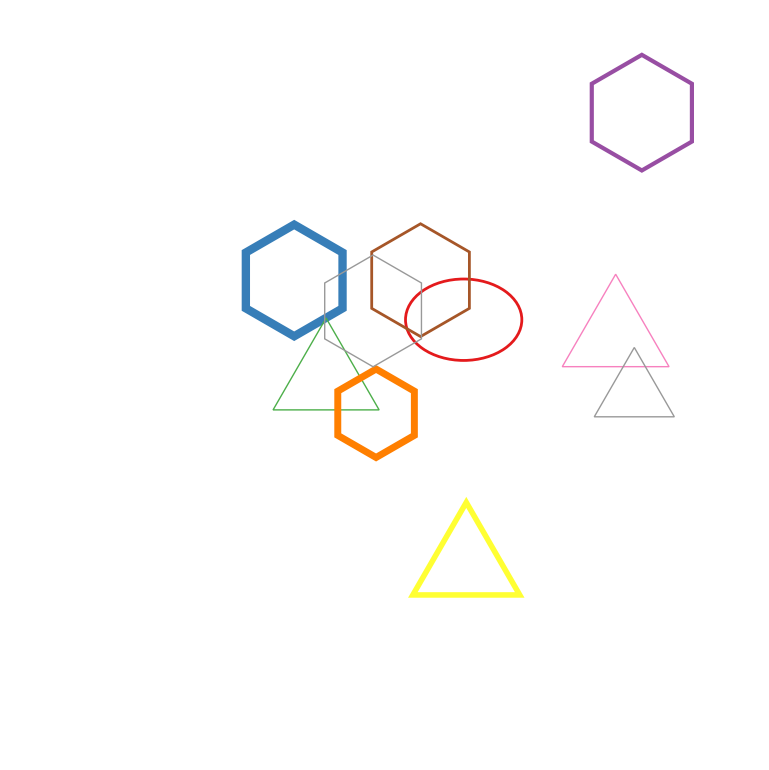[{"shape": "oval", "thickness": 1, "radius": 0.38, "center": [0.602, 0.585]}, {"shape": "hexagon", "thickness": 3, "radius": 0.36, "center": [0.382, 0.636]}, {"shape": "triangle", "thickness": 0.5, "radius": 0.4, "center": [0.423, 0.507]}, {"shape": "hexagon", "thickness": 1.5, "radius": 0.38, "center": [0.834, 0.854]}, {"shape": "hexagon", "thickness": 2.5, "radius": 0.29, "center": [0.488, 0.463]}, {"shape": "triangle", "thickness": 2, "radius": 0.4, "center": [0.606, 0.267]}, {"shape": "hexagon", "thickness": 1, "radius": 0.37, "center": [0.546, 0.636]}, {"shape": "triangle", "thickness": 0.5, "radius": 0.4, "center": [0.8, 0.564]}, {"shape": "hexagon", "thickness": 0.5, "radius": 0.36, "center": [0.485, 0.596]}, {"shape": "triangle", "thickness": 0.5, "radius": 0.3, "center": [0.824, 0.489]}]